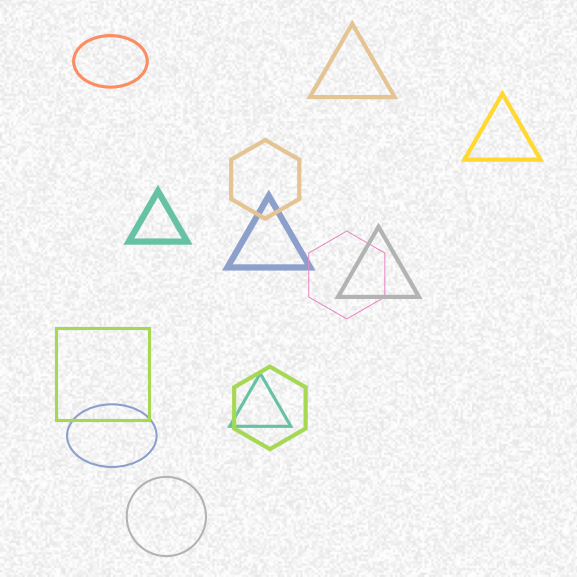[{"shape": "triangle", "thickness": 1.5, "radius": 0.31, "center": [0.451, 0.291]}, {"shape": "triangle", "thickness": 3, "radius": 0.29, "center": [0.274, 0.61]}, {"shape": "oval", "thickness": 1.5, "radius": 0.32, "center": [0.191, 0.893]}, {"shape": "triangle", "thickness": 3, "radius": 0.41, "center": [0.465, 0.577]}, {"shape": "oval", "thickness": 1, "radius": 0.39, "center": [0.194, 0.245]}, {"shape": "hexagon", "thickness": 0.5, "radius": 0.38, "center": [0.6, 0.523]}, {"shape": "hexagon", "thickness": 2, "radius": 0.36, "center": [0.467, 0.293]}, {"shape": "square", "thickness": 1.5, "radius": 0.4, "center": [0.177, 0.352]}, {"shape": "triangle", "thickness": 2, "radius": 0.38, "center": [0.87, 0.761]}, {"shape": "triangle", "thickness": 2, "radius": 0.42, "center": [0.61, 0.873]}, {"shape": "hexagon", "thickness": 2, "radius": 0.34, "center": [0.459, 0.689]}, {"shape": "triangle", "thickness": 2, "radius": 0.4, "center": [0.655, 0.526]}, {"shape": "circle", "thickness": 1, "radius": 0.34, "center": [0.288, 0.105]}]